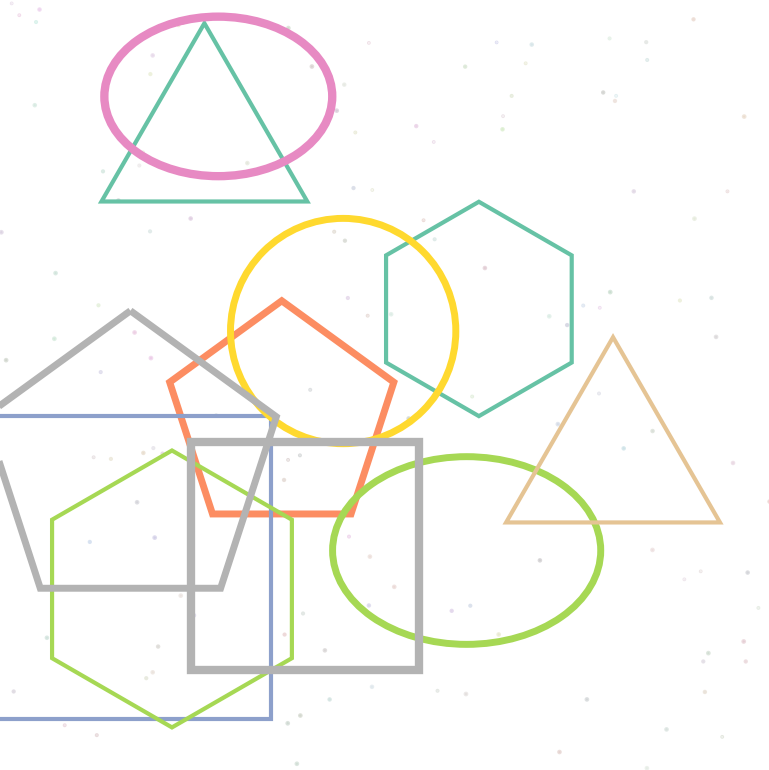[{"shape": "hexagon", "thickness": 1.5, "radius": 0.7, "center": [0.622, 0.599]}, {"shape": "triangle", "thickness": 1.5, "radius": 0.77, "center": [0.265, 0.815]}, {"shape": "pentagon", "thickness": 2.5, "radius": 0.77, "center": [0.366, 0.456]}, {"shape": "square", "thickness": 1.5, "radius": 0.98, "center": [0.156, 0.263]}, {"shape": "oval", "thickness": 3, "radius": 0.74, "center": [0.284, 0.875]}, {"shape": "oval", "thickness": 2.5, "radius": 0.87, "center": [0.606, 0.285]}, {"shape": "hexagon", "thickness": 1.5, "radius": 0.9, "center": [0.223, 0.235]}, {"shape": "circle", "thickness": 2.5, "radius": 0.73, "center": [0.446, 0.57]}, {"shape": "triangle", "thickness": 1.5, "radius": 0.8, "center": [0.796, 0.402]}, {"shape": "pentagon", "thickness": 2.5, "radius": 1.0, "center": [0.169, 0.397]}, {"shape": "square", "thickness": 3, "radius": 0.74, "center": [0.396, 0.278]}]